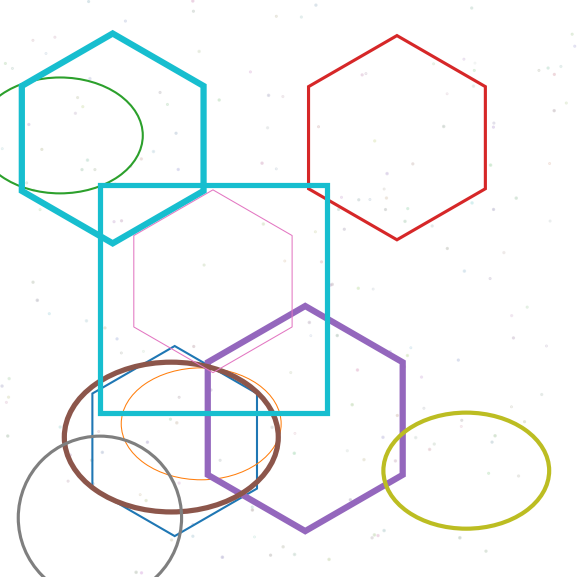[{"shape": "hexagon", "thickness": 1, "radius": 0.82, "center": [0.302, 0.235]}, {"shape": "oval", "thickness": 0.5, "radius": 0.69, "center": [0.348, 0.265]}, {"shape": "oval", "thickness": 1, "radius": 0.72, "center": [0.104, 0.765]}, {"shape": "hexagon", "thickness": 1.5, "radius": 0.88, "center": [0.687, 0.761]}, {"shape": "hexagon", "thickness": 3, "radius": 0.97, "center": [0.529, 0.274]}, {"shape": "oval", "thickness": 2.5, "radius": 0.93, "center": [0.297, 0.242]}, {"shape": "hexagon", "thickness": 0.5, "radius": 0.79, "center": [0.369, 0.512]}, {"shape": "circle", "thickness": 1.5, "radius": 0.71, "center": [0.173, 0.103]}, {"shape": "oval", "thickness": 2, "radius": 0.72, "center": [0.807, 0.184]}, {"shape": "hexagon", "thickness": 3, "radius": 0.91, "center": [0.195, 0.759]}, {"shape": "square", "thickness": 2.5, "radius": 0.99, "center": [0.37, 0.481]}]